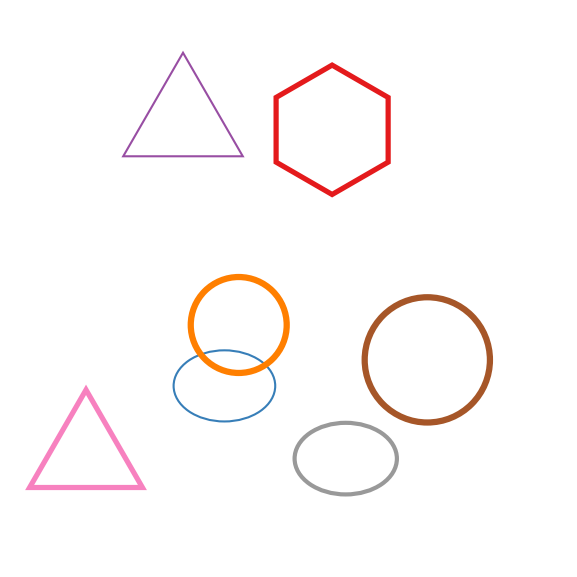[{"shape": "hexagon", "thickness": 2.5, "radius": 0.56, "center": [0.575, 0.774]}, {"shape": "oval", "thickness": 1, "radius": 0.44, "center": [0.389, 0.331]}, {"shape": "triangle", "thickness": 1, "radius": 0.6, "center": [0.317, 0.788]}, {"shape": "circle", "thickness": 3, "radius": 0.42, "center": [0.413, 0.436]}, {"shape": "circle", "thickness": 3, "radius": 0.54, "center": [0.74, 0.376]}, {"shape": "triangle", "thickness": 2.5, "radius": 0.56, "center": [0.149, 0.211]}, {"shape": "oval", "thickness": 2, "radius": 0.44, "center": [0.599, 0.205]}]